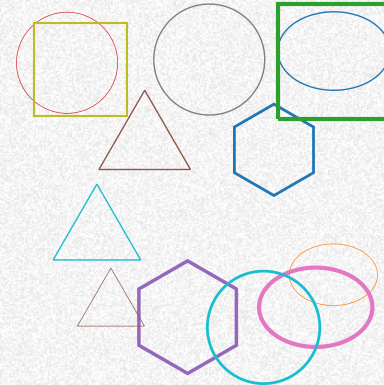[{"shape": "oval", "thickness": 1, "radius": 0.73, "center": [0.867, 0.867]}, {"shape": "hexagon", "thickness": 2, "radius": 0.59, "center": [0.712, 0.611]}, {"shape": "oval", "thickness": 0.5, "radius": 0.57, "center": [0.866, 0.286]}, {"shape": "square", "thickness": 3, "radius": 0.75, "center": [0.87, 0.84]}, {"shape": "circle", "thickness": 0.5, "radius": 0.66, "center": [0.174, 0.837]}, {"shape": "hexagon", "thickness": 2.5, "radius": 0.73, "center": [0.487, 0.176]}, {"shape": "triangle", "thickness": 0.5, "radius": 0.5, "center": [0.288, 0.203]}, {"shape": "triangle", "thickness": 1, "radius": 0.69, "center": [0.376, 0.628]}, {"shape": "oval", "thickness": 3, "radius": 0.74, "center": [0.82, 0.202]}, {"shape": "circle", "thickness": 1, "radius": 0.72, "center": [0.544, 0.845]}, {"shape": "square", "thickness": 1.5, "radius": 0.6, "center": [0.208, 0.819]}, {"shape": "triangle", "thickness": 1, "radius": 0.66, "center": [0.252, 0.39]}, {"shape": "circle", "thickness": 2, "radius": 0.73, "center": [0.685, 0.15]}]